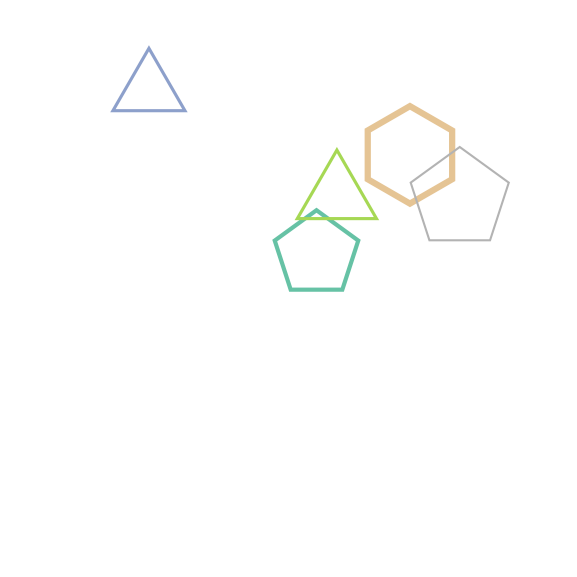[{"shape": "pentagon", "thickness": 2, "radius": 0.38, "center": [0.548, 0.559]}, {"shape": "triangle", "thickness": 1.5, "radius": 0.36, "center": [0.258, 0.843]}, {"shape": "triangle", "thickness": 1.5, "radius": 0.4, "center": [0.583, 0.66]}, {"shape": "hexagon", "thickness": 3, "radius": 0.42, "center": [0.71, 0.731]}, {"shape": "pentagon", "thickness": 1, "radius": 0.45, "center": [0.796, 0.655]}]